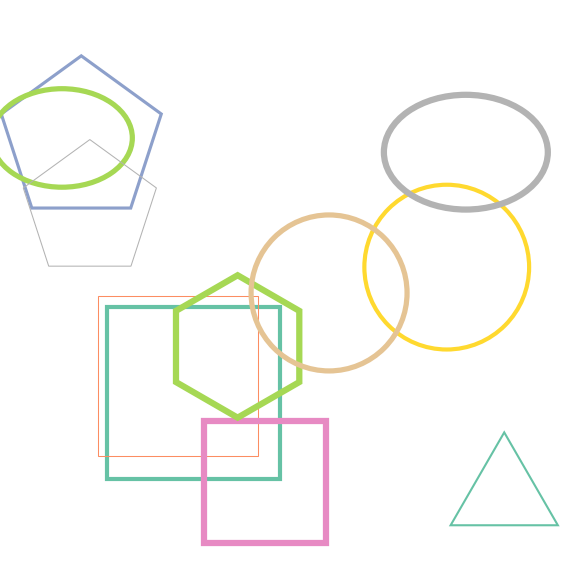[{"shape": "triangle", "thickness": 1, "radius": 0.54, "center": [0.873, 0.143]}, {"shape": "square", "thickness": 2, "radius": 0.75, "center": [0.335, 0.318]}, {"shape": "square", "thickness": 0.5, "radius": 0.69, "center": [0.308, 0.348]}, {"shape": "pentagon", "thickness": 1.5, "radius": 0.73, "center": [0.141, 0.757]}, {"shape": "square", "thickness": 3, "radius": 0.53, "center": [0.458, 0.165]}, {"shape": "hexagon", "thickness": 3, "radius": 0.62, "center": [0.412, 0.399]}, {"shape": "oval", "thickness": 2.5, "radius": 0.61, "center": [0.107, 0.76]}, {"shape": "circle", "thickness": 2, "radius": 0.71, "center": [0.774, 0.537]}, {"shape": "circle", "thickness": 2.5, "radius": 0.68, "center": [0.57, 0.492]}, {"shape": "oval", "thickness": 3, "radius": 0.71, "center": [0.807, 0.736]}, {"shape": "pentagon", "thickness": 0.5, "radius": 0.61, "center": [0.156, 0.636]}]